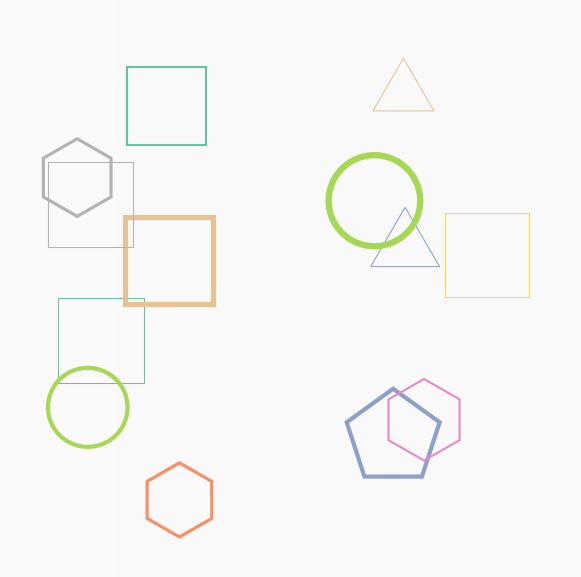[{"shape": "square", "thickness": 0.5, "radius": 0.37, "center": [0.174, 0.41]}, {"shape": "square", "thickness": 1, "radius": 0.34, "center": [0.286, 0.816]}, {"shape": "hexagon", "thickness": 1.5, "radius": 0.32, "center": [0.309, 0.133]}, {"shape": "pentagon", "thickness": 2, "radius": 0.42, "center": [0.676, 0.242]}, {"shape": "triangle", "thickness": 0.5, "radius": 0.34, "center": [0.697, 0.572]}, {"shape": "hexagon", "thickness": 1, "radius": 0.35, "center": [0.73, 0.272]}, {"shape": "circle", "thickness": 2, "radius": 0.34, "center": [0.151, 0.294]}, {"shape": "circle", "thickness": 3, "radius": 0.39, "center": [0.644, 0.652]}, {"shape": "square", "thickness": 0.5, "radius": 0.36, "center": [0.838, 0.557]}, {"shape": "triangle", "thickness": 0.5, "radius": 0.3, "center": [0.694, 0.837]}, {"shape": "square", "thickness": 2.5, "radius": 0.38, "center": [0.291, 0.548]}, {"shape": "square", "thickness": 0.5, "radius": 0.37, "center": [0.156, 0.645]}, {"shape": "hexagon", "thickness": 1.5, "radius": 0.34, "center": [0.133, 0.692]}]